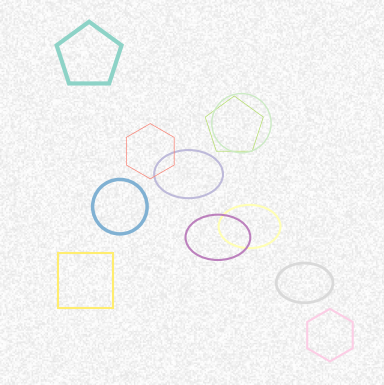[{"shape": "pentagon", "thickness": 3, "radius": 0.44, "center": [0.231, 0.855]}, {"shape": "oval", "thickness": 1.5, "radius": 0.4, "center": [0.648, 0.412]}, {"shape": "oval", "thickness": 1.5, "radius": 0.45, "center": [0.49, 0.548]}, {"shape": "hexagon", "thickness": 0.5, "radius": 0.36, "center": [0.39, 0.607]}, {"shape": "circle", "thickness": 2.5, "radius": 0.35, "center": [0.311, 0.463]}, {"shape": "pentagon", "thickness": 0.5, "radius": 0.4, "center": [0.609, 0.671]}, {"shape": "hexagon", "thickness": 1.5, "radius": 0.34, "center": [0.857, 0.13]}, {"shape": "oval", "thickness": 2, "radius": 0.37, "center": [0.791, 0.265]}, {"shape": "oval", "thickness": 1.5, "radius": 0.42, "center": [0.566, 0.384]}, {"shape": "circle", "thickness": 1, "radius": 0.38, "center": [0.627, 0.68]}, {"shape": "square", "thickness": 1.5, "radius": 0.36, "center": [0.223, 0.27]}]